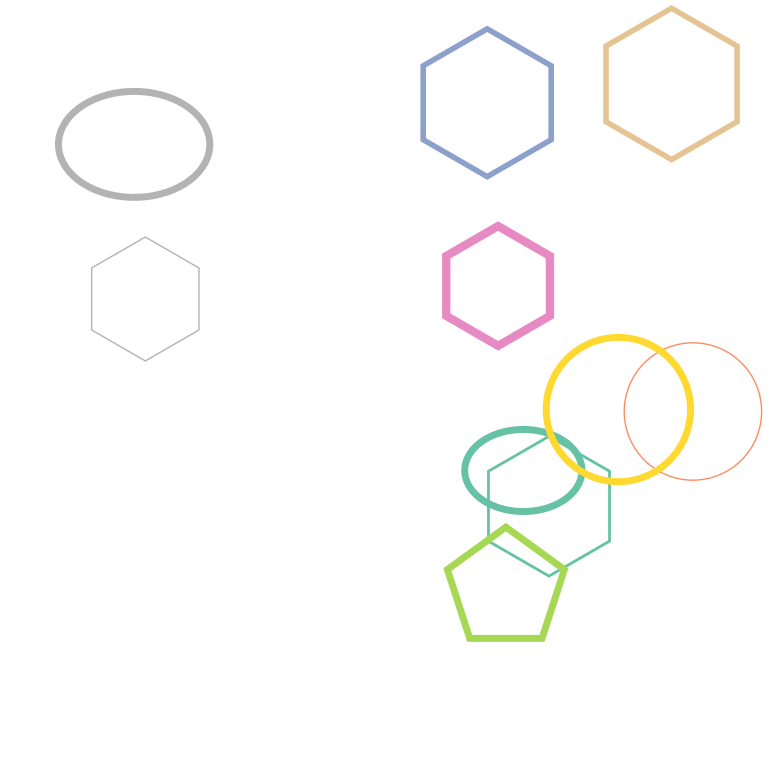[{"shape": "hexagon", "thickness": 1, "radius": 0.45, "center": [0.713, 0.343]}, {"shape": "oval", "thickness": 2.5, "radius": 0.38, "center": [0.68, 0.389]}, {"shape": "circle", "thickness": 0.5, "radius": 0.45, "center": [0.9, 0.466]}, {"shape": "hexagon", "thickness": 2, "radius": 0.48, "center": [0.633, 0.867]}, {"shape": "hexagon", "thickness": 3, "radius": 0.39, "center": [0.647, 0.629]}, {"shape": "pentagon", "thickness": 2.5, "radius": 0.4, "center": [0.657, 0.236]}, {"shape": "circle", "thickness": 2.5, "radius": 0.47, "center": [0.803, 0.468]}, {"shape": "hexagon", "thickness": 2, "radius": 0.49, "center": [0.872, 0.891]}, {"shape": "hexagon", "thickness": 0.5, "radius": 0.4, "center": [0.189, 0.612]}, {"shape": "oval", "thickness": 2.5, "radius": 0.49, "center": [0.174, 0.813]}]